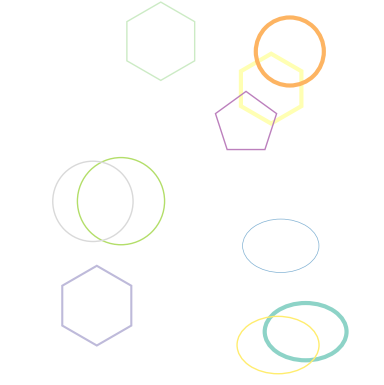[{"shape": "oval", "thickness": 3, "radius": 0.53, "center": [0.794, 0.139]}, {"shape": "hexagon", "thickness": 3, "radius": 0.45, "center": [0.704, 0.77]}, {"shape": "hexagon", "thickness": 1.5, "radius": 0.52, "center": [0.251, 0.206]}, {"shape": "oval", "thickness": 0.5, "radius": 0.5, "center": [0.729, 0.362]}, {"shape": "circle", "thickness": 3, "radius": 0.44, "center": [0.753, 0.866]}, {"shape": "circle", "thickness": 1, "radius": 0.57, "center": [0.314, 0.477]}, {"shape": "circle", "thickness": 1, "radius": 0.52, "center": [0.241, 0.477]}, {"shape": "pentagon", "thickness": 1, "radius": 0.42, "center": [0.639, 0.679]}, {"shape": "hexagon", "thickness": 1, "radius": 0.51, "center": [0.418, 0.893]}, {"shape": "oval", "thickness": 1, "radius": 0.53, "center": [0.722, 0.104]}]